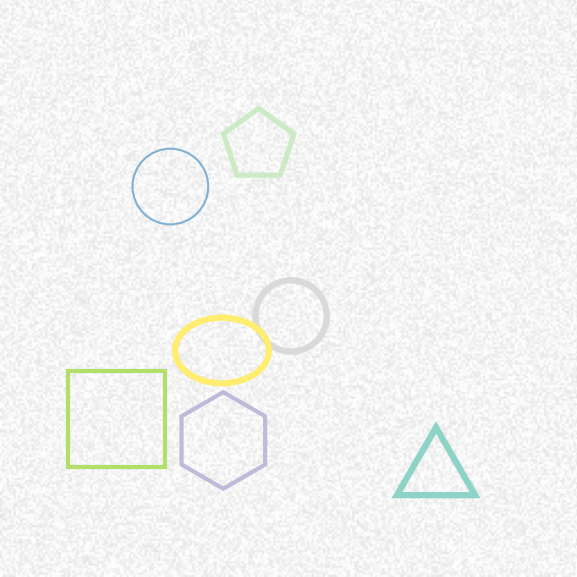[{"shape": "triangle", "thickness": 3, "radius": 0.39, "center": [0.755, 0.181]}, {"shape": "hexagon", "thickness": 2, "radius": 0.42, "center": [0.387, 0.236]}, {"shape": "circle", "thickness": 1, "radius": 0.33, "center": [0.295, 0.676]}, {"shape": "square", "thickness": 2, "radius": 0.42, "center": [0.201, 0.274]}, {"shape": "circle", "thickness": 3, "radius": 0.31, "center": [0.504, 0.452]}, {"shape": "pentagon", "thickness": 2.5, "radius": 0.32, "center": [0.448, 0.748]}, {"shape": "oval", "thickness": 3, "radius": 0.41, "center": [0.384, 0.392]}]